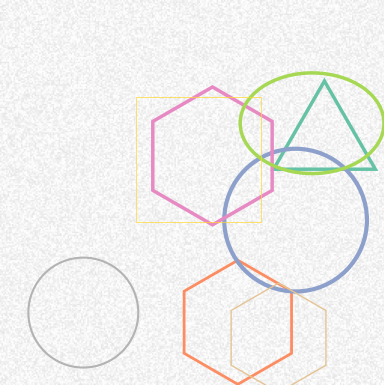[{"shape": "triangle", "thickness": 2.5, "radius": 0.76, "center": [0.843, 0.637]}, {"shape": "hexagon", "thickness": 2, "radius": 0.81, "center": [0.618, 0.163]}, {"shape": "circle", "thickness": 3, "radius": 0.93, "center": [0.768, 0.428]}, {"shape": "hexagon", "thickness": 2.5, "radius": 0.89, "center": [0.552, 0.595]}, {"shape": "oval", "thickness": 2.5, "radius": 0.93, "center": [0.811, 0.68]}, {"shape": "square", "thickness": 0.5, "radius": 0.81, "center": [0.516, 0.585]}, {"shape": "hexagon", "thickness": 1, "radius": 0.71, "center": [0.723, 0.123]}, {"shape": "circle", "thickness": 1.5, "radius": 0.71, "center": [0.216, 0.188]}]